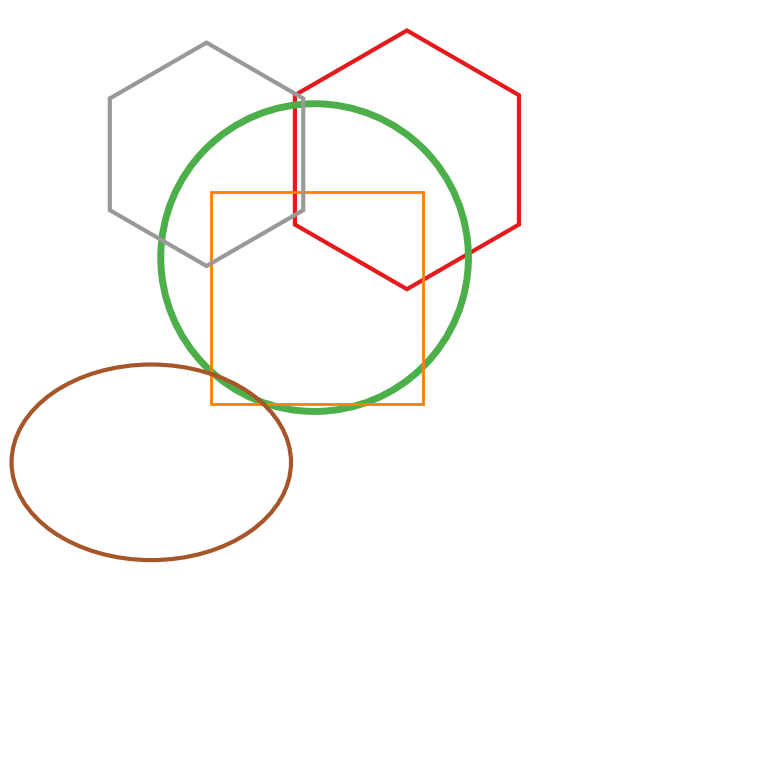[{"shape": "hexagon", "thickness": 1.5, "radius": 0.84, "center": [0.528, 0.792]}, {"shape": "circle", "thickness": 2.5, "radius": 1.0, "center": [0.409, 0.665]}, {"shape": "square", "thickness": 1, "radius": 0.69, "center": [0.412, 0.613]}, {"shape": "oval", "thickness": 1.5, "radius": 0.91, "center": [0.196, 0.4]}, {"shape": "hexagon", "thickness": 1.5, "radius": 0.73, "center": [0.268, 0.8]}]